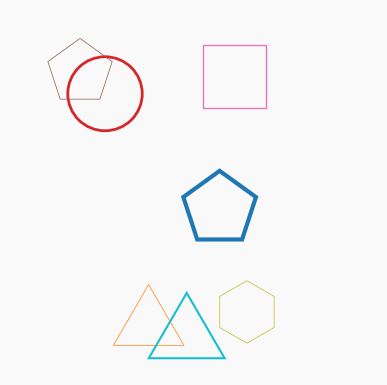[{"shape": "pentagon", "thickness": 3, "radius": 0.49, "center": [0.567, 0.458]}, {"shape": "triangle", "thickness": 0.5, "radius": 0.53, "center": [0.384, 0.156]}, {"shape": "circle", "thickness": 2, "radius": 0.48, "center": [0.271, 0.757]}, {"shape": "pentagon", "thickness": 0.5, "radius": 0.44, "center": [0.207, 0.813]}, {"shape": "square", "thickness": 1, "radius": 0.41, "center": [0.606, 0.802]}, {"shape": "hexagon", "thickness": 0.5, "radius": 0.41, "center": [0.637, 0.19]}, {"shape": "triangle", "thickness": 1.5, "radius": 0.57, "center": [0.482, 0.126]}]